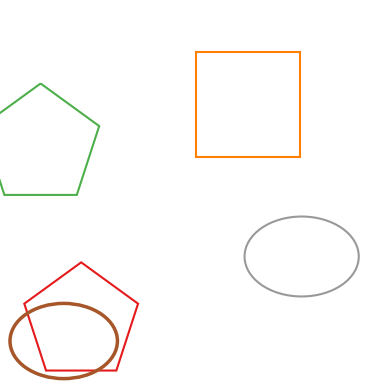[{"shape": "pentagon", "thickness": 1.5, "radius": 0.78, "center": [0.211, 0.163]}, {"shape": "pentagon", "thickness": 1.5, "radius": 0.8, "center": [0.105, 0.623]}, {"shape": "square", "thickness": 1.5, "radius": 0.68, "center": [0.644, 0.728]}, {"shape": "oval", "thickness": 2.5, "radius": 0.7, "center": [0.165, 0.114]}, {"shape": "oval", "thickness": 1.5, "radius": 0.74, "center": [0.784, 0.334]}]